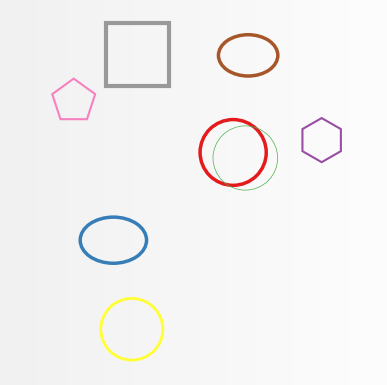[{"shape": "circle", "thickness": 2.5, "radius": 0.43, "center": [0.602, 0.604]}, {"shape": "oval", "thickness": 2.5, "radius": 0.43, "center": [0.293, 0.376]}, {"shape": "circle", "thickness": 0.5, "radius": 0.42, "center": [0.633, 0.59]}, {"shape": "hexagon", "thickness": 1.5, "radius": 0.29, "center": [0.83, 0.636]}, {"shape": "circle", "thickness": 2, "radius": 0.4, "center": [0.34, 0.145]}, {"shape": "oval", "thickness": 2.5, "radius": 0.38, "center": [0.64, 0.856]}, {"shape": "pentagon", "thickness": 1.5, "radius": 0.29, "center": [0.19, 0.738]}, {"shape": "square", "thickness": 3, "radius": 0.4, "center": [0.356, 0.859]}]